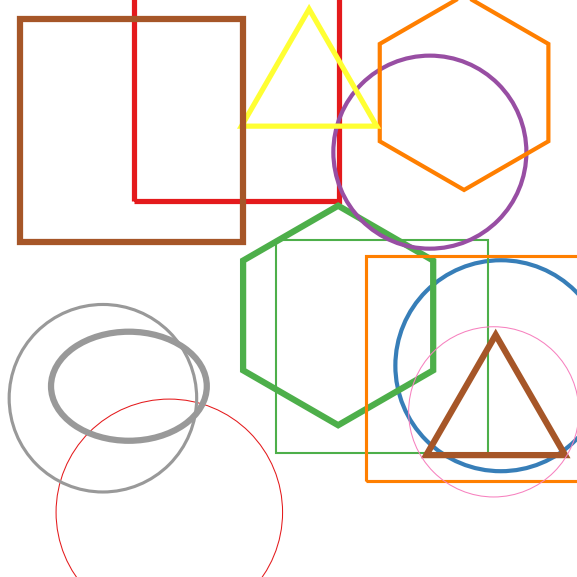[{"shape": "square", "thickness": 2.5, "radius": 0.89, "center": [0.409, 0.828]}, {"shape": "circle", "thickness": 0.5, "radius": 0.98, "center": [0.293, 0.112]}, {"shape": "circle", "thickness": 2, "radius": 0.91, "center": [0.867, 0.366]}, {"shape": "square", "thickness": 1, "radius": 0.92, "center": [0.661, 0.399]}, {"shape": "hexagon", "thickness": 3, "radius": 0.95, "center": [0.586, 0.453]}, {"shape": "circle", "thickness": 2, "radius": 0.84, "center": [0.744, 0.736]}, {"shape": "hexagon", "thickness": 2, "radius": 0.84, "center": [0.804, 0.839]}, {"shape": "square", "thickness": 1.5, "radius": 0.98, "center": [0.828, 0.36]}, {"shape": "triangle", "thickness": 2.5, "radius": 0.68, "center": [0.535, 0.848]}, {"shape": "triangle", "thickness": 3, "radius": 0.69, "center": [0.858, 0.28]}, {"shape": "square", "thickness": 3, "radius": 0.97, "center": [0.227, 0.773]}, {"shape": "circle", "thickness": 0.5, "radius": 0.74, "center": [0.855, 0.286]}, {"shape": "circle", "thickness": 1.5, "radius": 0.81, "center": [0.178, 0.31]}, {"shape": "oval", "thickness": 3, "radius": 0.67, "center": [0.223, 0.33]}]